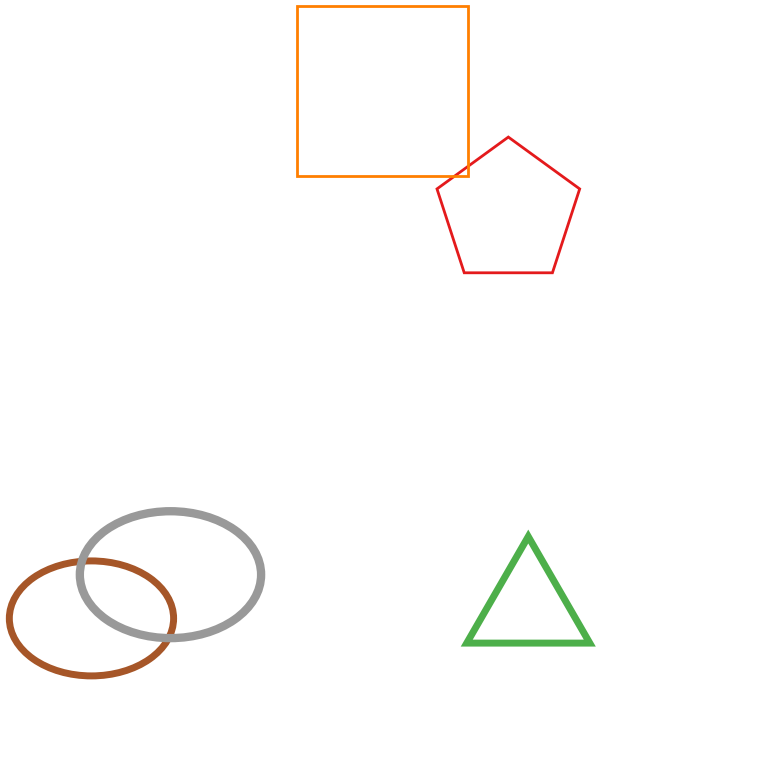[{"shape": "pentagon", "thickness": 1, "radius": 0.49, "center": [0.66, 0.725]}, {"shape": "triangle", "thickness": 2.5, "radius": 0.46, "center": [0.686, 0.211]}, {"shape": "square", "thickness": 1, "radius": 0.55, "center": [0.497, 0.882]}, {"shape": "oval", "thickness": 2.5, "radius": 0.53, "center": [0.119, 0.197]}, {"shape": "oval", "thickness": 3, "radius": 0.59, "center": [0.221, 0.254]}]